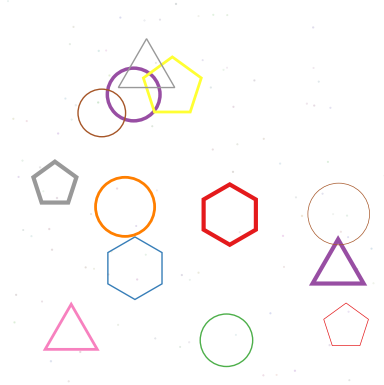[{"shape": "pentagon", "thickness": 0.5, "radius": 0.31, "center": [0.899, 0.152]}, {"shape": "hexagon", "thickness": 3, "radius": 0.39, "center": [0.597, 0.443]}, {"shape": "hexagon", "thickness": 1, "radius": 0.41, "center": [0.351, 0.303]}, {"shape": "circle", "thickness": 1, "radius": 0.34, "center": [0.588, 0.116]}, {"shape": "circle", "thickness": 2.5, "radius": 0.34, "center": [0.347, 0.755]}, {"shape": "triangle", "thickness": 3, "radius": 0.38, "center": [0.878, 0.302]}, {"shape": "circle", "thickness": 2, "radius": 0.38, "center": [0.325, 0.463]}, {"shape": "pentagon", "thickness": 2, "radius": 0.4, "center": [0.448, 0.773]}, {"shape": "circle", "thickness": 0.5, "radius": 0.4, "center": [0.88, 0.444]}, {"shape": "circle", "thickness": 1, "radius": 0.31, "center": [0.264, 0.707]}, {"shape": "triangle", "thickness": 2, "radius": 0.39, "center": [0.185, 0.132]}, {"shape": "triangle", "thickness": 1, "radius": 0.42, "center": [0.381, 0.815]}, {"shape": "pentagon", "thickness": 3, "radius": 0.29, "center": [0.143, 0.521]}]